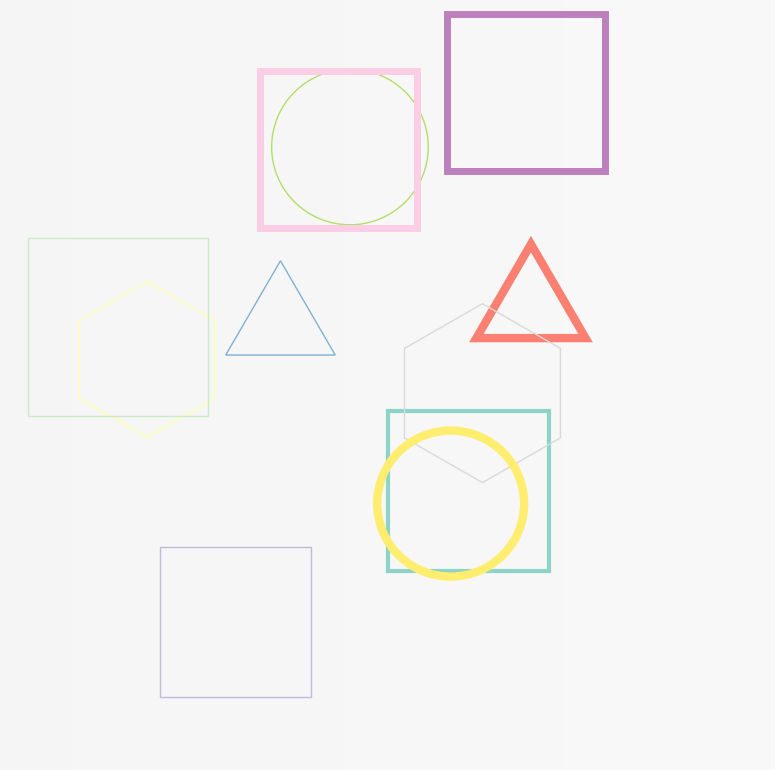[{"shape": "square", "thickness": 1.5, "radius": 0.52, "center": [0.605, 0.362]}, {"shape": "hexagon", "thickness": 0.5, "radius": 0.5, "center": [0.19, 0.533]}, {"shape": "square", "thickness": 0.5, "radius": 0.49, "center": [0.304, 0.192]}, {"shape": "triangle", "thickness": 3, "radius": 0.41, "center": [0.685, 0.602]}, {"shape": "triangle", "thickness": 0.5, "radius": 0.41, "center": [0.362, 0.58]}, {"shape": "circle", "thickness": 0.5, "radius": 0.51, "center": [0.452, 0.809]}, {"shape": "square", "thickness": 2.5, "radius": 0.51, "center": [0.437, 0.806]}, {"shape": "hexagon", "thickness": 0.5, "radius": 0.58, "center": [0.623, 0.489]}, {"shape": "square", "thickness": 2.5, "radius": 0.51, "center": [0.679, 0.88]}, {"shape": "square", "thickness": 0.5, "radius": 0.58, "center": [0.153, 0.575]}, {"shape": "circle", "thickness": 3, "radius": 0.47, "center": [0.582, 0.346]}]